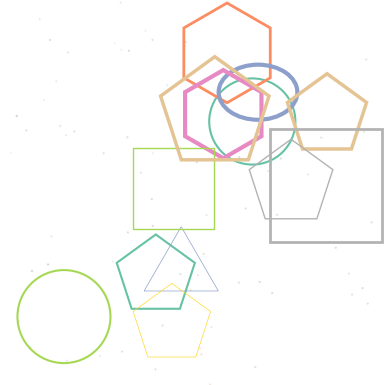[{"shape": "pentagon", "thickness": 1.5, "radius": 0.53, "center": [0.405, 0.284]}, {"shape": "circle", "thickness": 1.5, "radius": 0.56, "center": [0.655, 0.684]}, {"shape": "hexagon", "thickness": 2, "radius": 0.65, "center": [0.59, 0.863]}, {"shape": "triangle", "thickness": 0.5, "radius": 0.56, "center": [0.471, 0.3]}, {"shape": "oval", "thickness": 3, "radius": 0.51, "center": [0.67, 0.76]}, {"shape": "hexagon", "thickness": 3, "radius": 0.57, "center": [0.58, 0.703]}, {"shape": "square", "thickness": 1, "radius": 0.53, "center": [0.452, 0.509]}, {"shape": "circle", "thickness": 1.5, "radius": 0.6, "center": [0.166, 0.178]}, {"shape": "pentagon", "thickness": 0.5, "radius": 0.53, "center": [0.446, 0.158]}, {"shape": "pentagon", "thickness": 2.5, "radius": 0.74, "center": [0.558, 0.705]}, {"shape": "pentagon", "thickness": 2.5, "radius": 0.54, "center": [0.849, 0.7]}, {"shape": "pentagon", "thickness": 1, "radius": 0.57, "center": [0.756, 0.524]}, {"shape": "square", "thickness": 2, "radius": 0.73, "center": [0.846, 0.518]}]